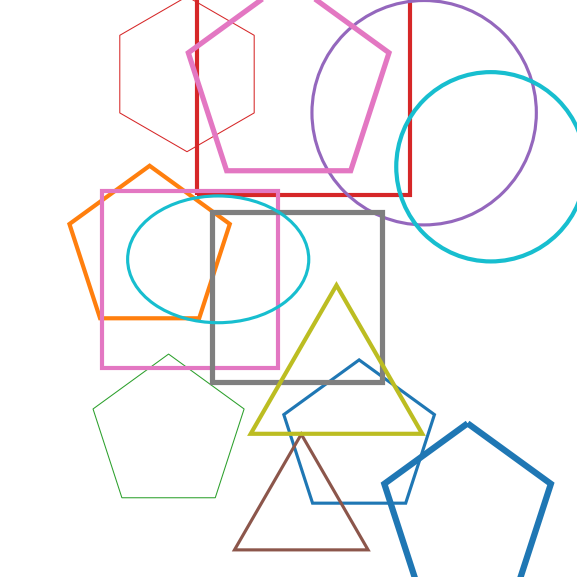[{"shape": "pentagon", "thickness": 3, "radius": 0.76, "center": [0.81, 0.114]}, {"shape": "pentagon", "thickness": 1.5, "radius": 0.69, "center": [0.622, 0.239]}, {"shape": "pentagon", "thickness": 2, "radius": 0.73, "center": [0.259, 0.566]}, {"shape": "pentagon", "thickness": 0.5, "radius": 0.69, "center": [0.292, 0.248]}, {"shape": "square", "thickness": 2, "radius": 0.92, "center": [0.525, 0.846]}, {"shape": "hexagon", "thickness": 0.5, "radius": 0.67, "center": [0.324, 0.871]}, {"shape": "circle", "thickness": 1.5, "radius": 0.97, "center": [0.734, 0.804]}, {"shape": "triangle", "thickness": 1.5, "radius": 0.67, "center": [0.522, 0.114]}, {"shape": "pentagon", "thickness": 2.5, "radius": 0.91, "center": [0.5, 0.851]}, {"shape": "square", "thickness": 2, "radius": 0.77, "center": [0.329, 0.515]}, {"shape": "square", "thickness": 2.5, "radius": 0.74, "center": [0.514, 0.485]}, {"shape": "triangle", "thickness": 2, "radius": 0.86, "center": [0.583, 0.334]}, {"shape": "oval", "thickness": 1.5, "radius": 0.78, "center": [0.378, 0.55]}, {"shape": "circle", "thickness": 2, "radius": 0.82, "center": [0.85, 0.71]}]